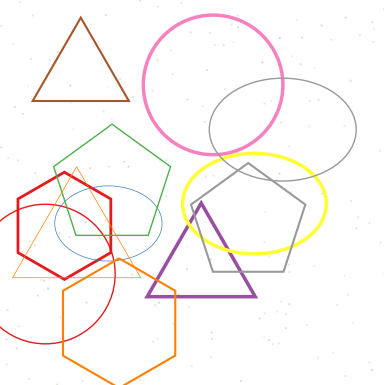[{"shape": "hexagon", "thickness": 2, "radius": 0.7, "center": [0.167, 0.414]}, {"shape": "circle", "thickness": 1, "radius": 0.91, "center": [0.118, 0.288]}, {"shape": "oval", "thickness": 0.5, "radius": 0.7, "center": [0.282, 0.42]}, {"shape": "pentagon", "thickness": 1, "radius": 0.8, "center": [0.291, 0.518]}, {"shape": "triangle", "thickness": 2.5, "radius": 0.81, "center": [0.523, 0.31]}, {"shape": "hexagon", "thickness": 1.5, "radius": 0.84, "center": [0.309, 0.161]}, {"shape": "triangle", "thickness": 0.5, "radius": 0.96, "center": [0.199, 0.375]}, {"shape": "oval", "thickness": 2.5, "radius": 0.93, "center": [0.661, 0.471]}, {"shape": "triangle", "thickness": 1.5, "radius": 0.72, "center": [0.21, 0.81]}, {"shape": "circle", "thickness": 2.5, "radius": 0.91, "center": [0.554, 0.779]}, {"shape": "oval", "thickness": 1, "radius": 0.95, "center": [0.734, 0.663]}, {"shape": "pentagon", "thickness": 1.5, "radius": 0.78, "center": [0.645, 0.42]}]